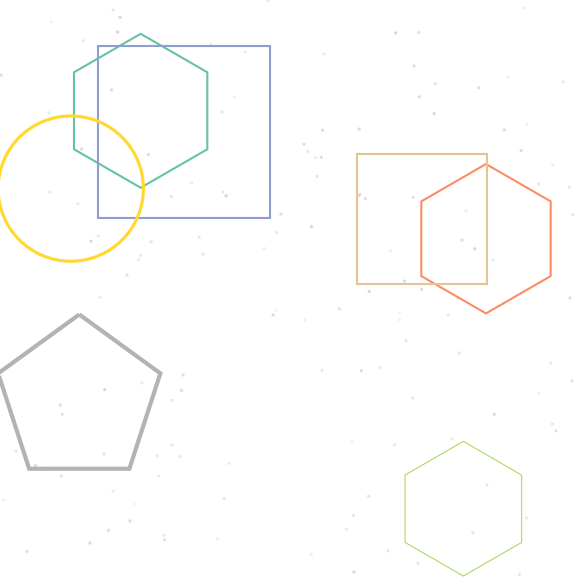[{"shape": "hexagon", "thickness": 1, "radius": 0.67, "center": [0.244, 0.807]}, {"shape": "hexagon", "thickness": 1, "radius": 0.65, "center": [0.842, 0.586]}, {"shape": "square", "thickness": 1, "radius": 0.74, "center": [0.319, 0.77]}, {"shape": "hexagon", "thickness": 0.5, "radius": 0.58, "center": [0.802, 0.118]}, {"shape": "circle", "thickness": 1.5, "radius": 0.63, "center": [0.123, 0.673]}, {"shape": "square", "thickness": 1, "radius": 0.56, "center": [0.73, 0.619]}, {"shape": "pentagon", "thickness": 2, "radius": 0.74, "center": [0.137, 0.307]}]